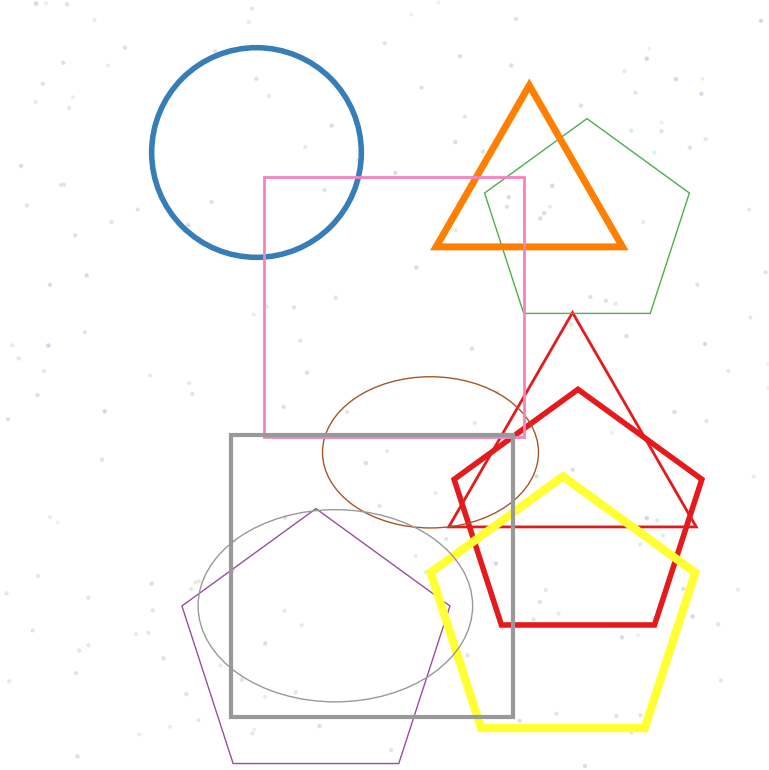[{"shape": "pentagon", "thickness": 2, "radius": 0.85, "center": [0.751, 0.325]}, {"shape": "triangle", "thickness": 1, "radius": 0.93, "center": [0.744, 0.408]}, {"shape": "circle", "thickness": 2, "radius": 0.68, "center": [0.333, 0.802]}, {"shape": "pentagon", "thickness": 0.5, "radius": 0.7, "center": [0.762, 0.706]}, {"shape": "pentagon", "thickness": 0.5, "radius": 0.92, "center": [0.41, 0.156]}, {"shape": "triangle", "thickness": 2.5, "radius": 0.7, "center": [0.687, 0.749]}, {"shape": "pentagon", "thickness": 3, "radius": 0.9, "center": [0.731, 0.201]}, {"shape": "oval", "thickness": 0.5, "radius": 0.7, "center": [0.559, 0.413]}, {"shape": "square", "thickness": 1, "radius": 0.84, "center": [0.511, 0.601]}, {"shape": "square", "thickness": 1.5, "radius": 0.91, "center": [0.483, 0.252]}, {"shape": "oval", "thickness": 0.5, "radius": 0.89, "center": [0.436, 0.213]}]